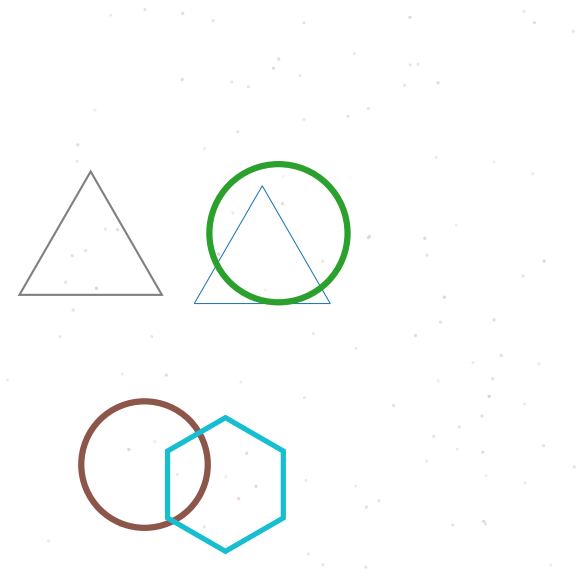[{"shape": "triangle", "thickness": 0.5, "radius": 0.68, "center": [0.454, 0.541]}, {"shape": "circle", "thickness": 3, "radius": 0.6, "center": [0.482, 0.595]}, {"shape": "circle", "thickness": 3, "radius": 0.55, "center": [0.25, 0.195]}, {"shape": "triangle", "thickness": 1, "radius": 0.71, "center": [0.157, 0.56]}, {"shape": "hexagon", "thickness": 2.5, "radius": 0.58, "center": [0.39, 0.16]}]